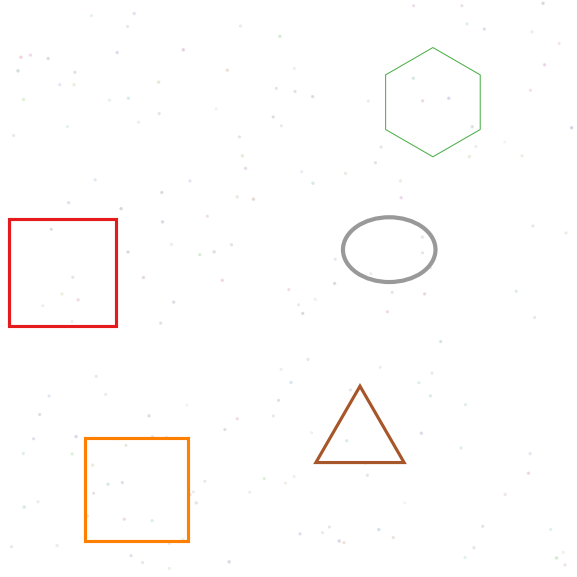[{"shape": "square", "thickness": 1.5, "radius": 0.46, "center": [0.109, 0.527]}, {"shape": "hexagon", "thickness": 0.5, "radius": 0.47, "center": [0.75, 0.822]}, {"shape": "square", "thickness": 1.5, "radius": 0.45, "center": [0.237, 0.152]}, {"shape": "triangle", "thickness": 1.5, "radius": 0.44, "center": [0.623, 0.242]}, {"shape": "oval", "thickness": 2, "radius": 0.4, "center": [0.674, 0.567]}]